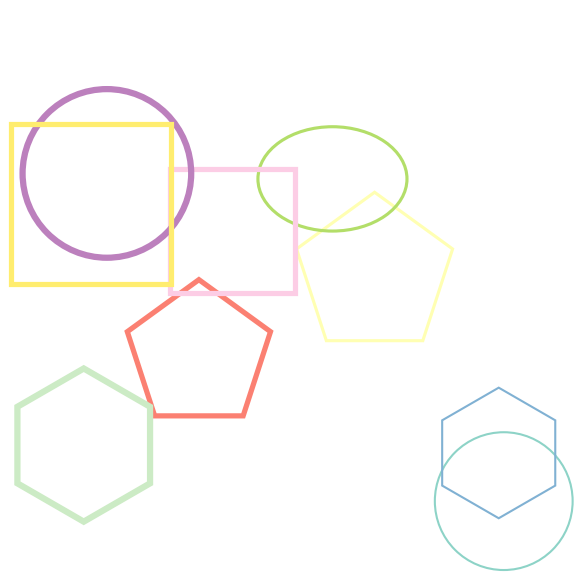[{"shape": "circle", "thickness": 1, "radius": 0.6, "center": [0.872, 0.131]}, {"shape": "pentagon", "thickness": 1.5, "radius": 0.71, "center": [0.649, 0.524]}, {"shape": "pentagon", "thickness": 2.5, "radius": 0.65, "center": [0.344, 0.384]}, {"shape": "hexagon", "thickness": 1, "radius": 0.57, "center": [0.864, 0.215]}, {"shape": "oval", "thickness": 1.5, "radius": 0.65, "center": [0.576, 0.689]}, {"shape": "square", "thickness": 2.5, "radius": 0.54, "center": [0.403, 0.599]}, {"shape": "circle", "thickness": 3, "radius": 0.73, "center": [0.185, 0.699]}, {"shape": "hexagon", "thickness": 3, "radius": 0.66, "center": [0.145, 0.228]}, {"shape": "square", "thickness": 2.5, "radius": 0.69, "center": [0.157, 0.646]}]